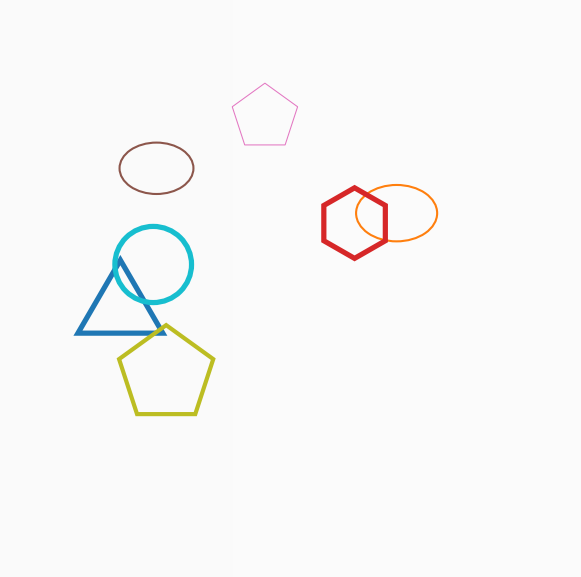[{"shape": "triangle", "thickness": 2.5, "radius": 0.42, "center": [0.207, 0.464]}, {"shape": "oval", "thickness": 1, "radius": 0.35, "center": [0.682, 0.63]}, {"shape": "hexagon", "thickness": 2.5, "radius": 0.31, "center": [0.61, 0.613]}, {"shape": "oval", "thickness": 1, "radius": 0.32, "center": [0.269, 0.708]}, {"shape": "pentagon", "thickness": 0.5, "radius": 0.3, "center": [0.456, 0.796]}, {"shape": "pentagon", "thickness": 2, "radius": 0.43, "center": [0.286, 0.351]}, {"shape": "circle", "thickness": 2.5, "radius": 0.33, "center": [0.264, 0.541]}]